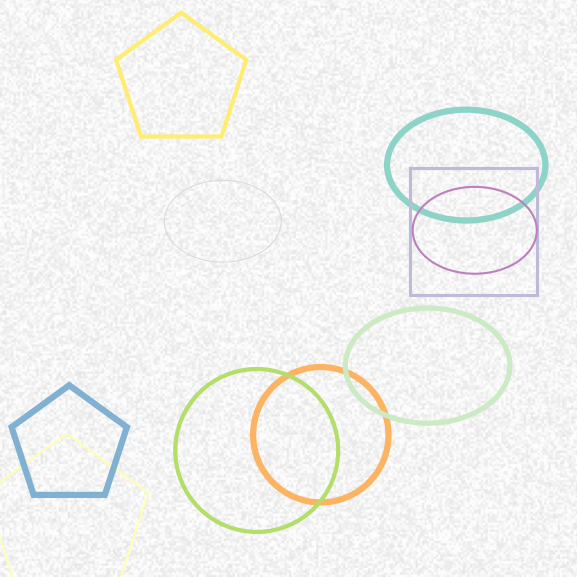[{"shape": "oval", "thickness": 3, "radius": 0.69, "center": [0.807, 0.713]}, {"shape": "pentagon", "thickness": 1, "radius": 0.74, "center": [0.116, 0.1]}, {"shape": "square", "thickness": 1.5, "radius": 0.55, "center": [0.82, 0.599]}, {"shape": "pentagon", "thickness": 3, "radius": 0.52, "center": [0.12, 0.227]}, {"shape": "circle", "thickness": 3, "radius": 0.59, "center": [0.556, 0.246]}, {"shape": "circle", "thickness": 2, "radius": 0.71, "center": [0.445, 0.219]}, {"shape": "oval", "thickness": 0.5, "radius": 0.51, "center": [0.386, 0.616]}, {"shape": "oval", "thickness": 1, "radius": 0.54, "center": [0.822, 0.6]}, {"shape": "oval", "thickness": 2.5, "radius": 0.71, "center": [0.74, 0.366]}, {"shape": "pentagon", "thickness": 2, "radius": 0.59, "center": [0.314, 0.859]}]